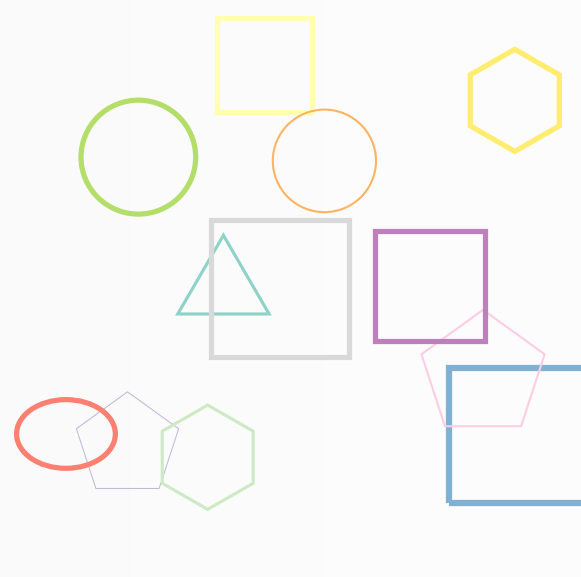[{"shape": "triangle", "thickness": 1.5, "radius": 0.45, "center": [0.384, 0.501]}, {"shape": "square", "thickness": 2.5, "radius": 0.41, "center": [0.454, 0.886]}, {"shape": "pentagon", "thickness": 0.5, "radius": 0.46, "center": [0.219, 0.228]}, {"shape": "oval", "thickness": 2.5, "radius": 0.42, "center": [0.113, 0.248]}, {"shape": "square", "thickness": 3, "radius": 0.58, "center": [0.889, 0.245]}, {"shape": "circle", "thickness": 1, "radius": 0.44, "center": [0.558, 0.721]}, {"shape": "circle", "thickness": 2.5, "radius": 0.49, "center": [0.238, 0.727]}, {"shape": "pentagon", "thickness": 1, "radius": 0.56, "center": [0.831, 0.351]}, {"shape": "square", "thickness": 2.5, "radius": 0.59, "center": [0.482, 0.5]}, {"shape": "square", "thickness": 2.5, "radius": 0.48, "center": [0.74, 0.505]}, {"shape": "hexagon", "thickness": 1.5, "radius": 0.45, "center": [0.357, 0.207]}, {"shape": "hexagon", "thickness": 2.5, "radius": 0.44, "center": [0.886, 0.825]}]